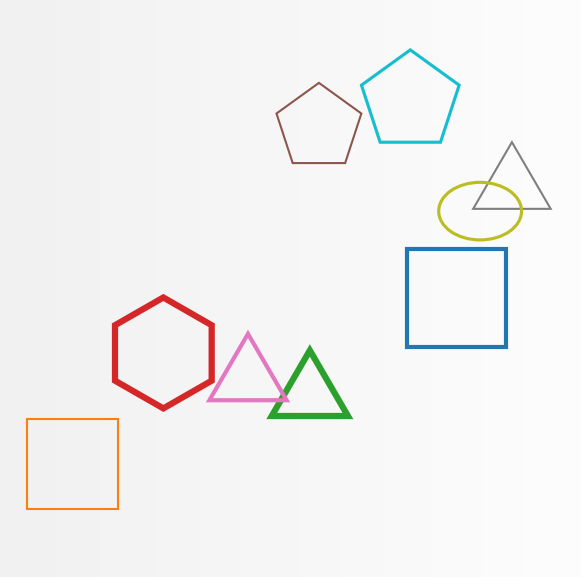[{"shape": "square", "thickness": 2, "radius": 0.43, "center": [0.786, 0.483]}, {"shape": "square", "thickness": 1, "radius": 0.39, "center": [0.124, 0.196]}, {"shape": "triangle", "thickness": 3, "radius": 0.38, "center": [0.533, 0.317]}, {"shape": "hexagon", "thickness": 3, "radius": 0.48, "center": [0.281, 0.388]}, {"shape": "pentagon", "thickness": 1, "radius": 0.38, "center": [0.549, 0.779]}, {"shape": "triangle", "thickness": 2, "radius": 0.38, "center": [0.427, 0.344]}, {"shape": "triangle", "thickness": 1, "radius": 0.38, "center": [0.881, 0.676]}, {"shape": "oval", "thickness": 1.5, "radius": 0.36, "center": [0.826, 0.634]}, {"shape": "pentagon", "thickness": 1.5, "radius": 0.44, "center": [0.706, 0.824]}]